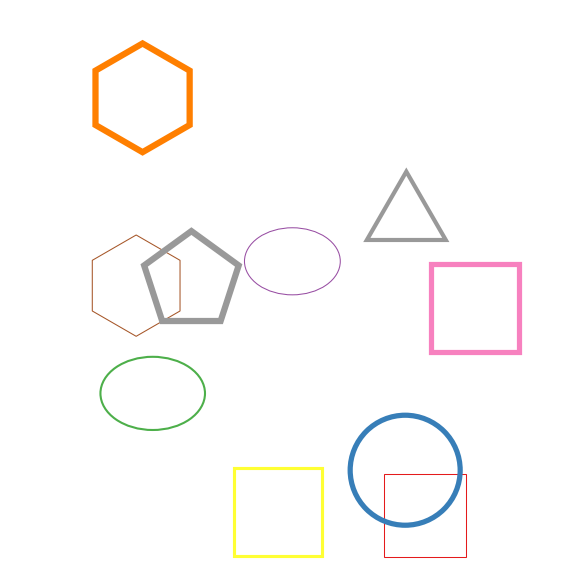[{"shape": "square", "thickness": 0.5, "radius": 0.36, "center": [0.736, 0.107]}, {"shape": "circle", "thickness": 2.5, "radius": 0.48, "center": [0.702, 0.185]}, {"shape": "oval", "thickness": 1, "radius": 0.45, "center": [0.264, 0.318]}, {"shape": "oval", "thickness": 0.5, "radius": 0.41, "center": [0.506, 0.547]}, {"shape": "hexagon", "thickness": 3, "radius": 0.47, "center": [0.247, 0.83]}, {"shape": "square", "thickness": 1.5, "radius": 0.38, "center": [0.481, 0.113]}, {"shape": "hexagon", "thickness": 0.5, "radius": 0.44, "center": [0.236, 0.504]}, {"shape": "square", "thickness": 2.5, "radius": 0.38, "center": [0.822, 0.466]}, {"shape": "pentagon", "thickness": 3, "radius": 0.43, "center": [0.331, 0.513]}, {"shape": "triangle", "thickness": 2, "radius": 0.39, "center": [0.704, 0.623]}]